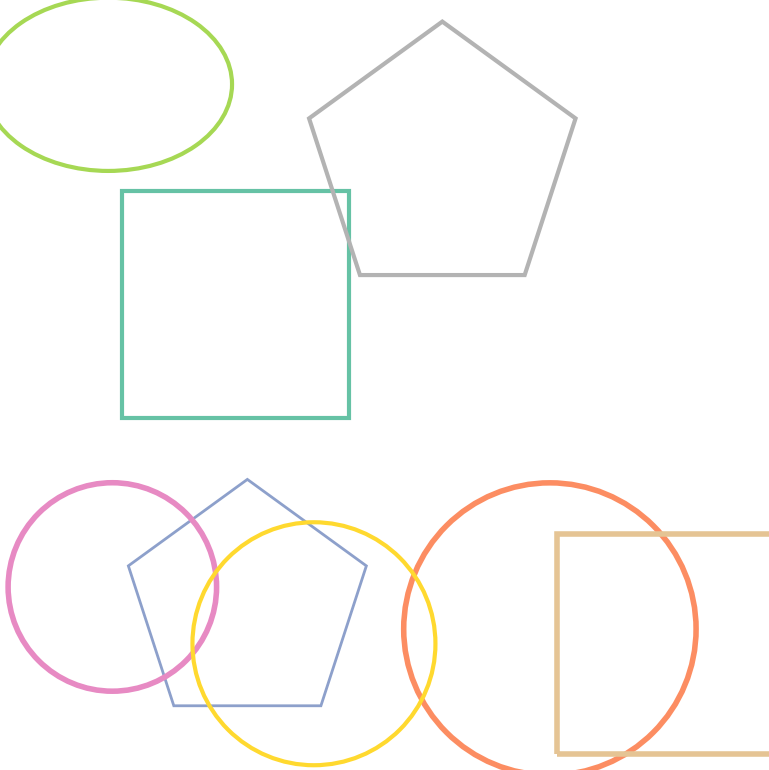[{"shape": "square", "thickness": 1.5, "radius": 0.74, "center": [0.306, 0.604]}, {"shape": "circle", "thickness": 2, "radius": 0.95, "center": [0.714, 0.183]}, {"shape": "pentagon", "thickness": 1, "radius": 0.81, "center": [0.321, 0.215]}, {"shape": "circle", "thickness": 2, "radius": 0.68, "center": [0.146, 0.238]}, {"shape": "oval", "thickness": 1.5, "radius": 0.8, "center": [0.141, 0.891]}, {"shape": "circle", "thickness": 1.5, "radius": 0.79, "center": [0.408, 0.164]}, {"shape": "square", "thickness": 2, "radius": 0.71, "center": [0.866, 0.164]}, {"shape": "pentagon", "thickness": 1.5, "radius": 0.91, "center": [0.574, 0.79]}]